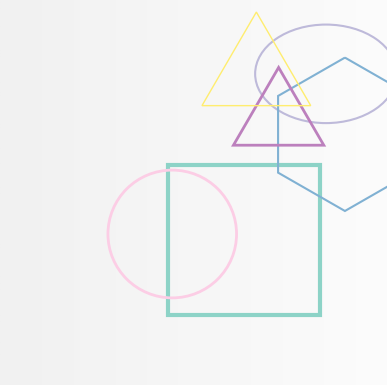[{"shape": "square", "thickness": 3, "radius": 0.98, "center": [0.629, 0.377]}, {"shape": "oval", "thickness": 1.5, "radius": 0.91, "center": [0.841, 0.808]}, {"shape": "hexagon", "thickness": 1.5, "radius": 1.0, "center": [0.89, 0.651]}, {"shape": "circle", "thickness": 2, "radius": 0.83, "center": [0.445, 0.392]}, {"shape": "triangle", "thickness": 2, "radius": 0.67, "center": [0.719, 0.69]}, {"shape": "triangle", "thickness": 1, "radius": 0.81, "center": [0.662, 0.807]}]